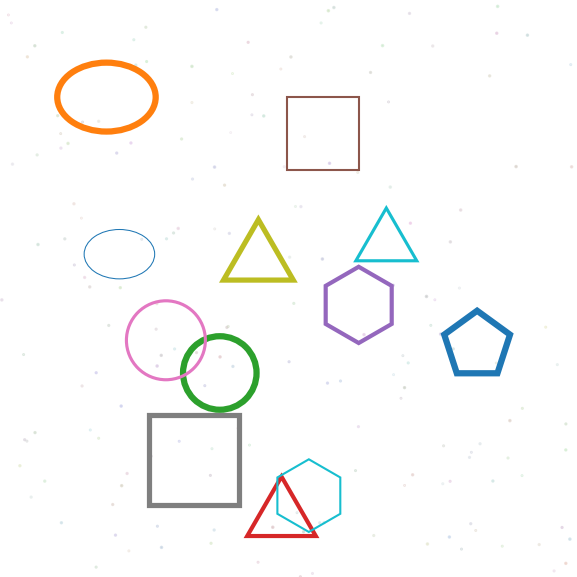[{"shape": "oval", "thickness": 0.5, "radius": 0.31, "center": [0.207, 0.559]}, {"shape": "pentagon", "thickness": 3, "radius": 0.3, "center": [0.826, 0.401]}, {"shape": "oval", "thickness": 3, "radius": 0.43, "center": [0.184, 0.831]}, {"shape": "circle", "thickness": 3, "radius": 0.32, "center": [0.381, 0.353]}, {"shape": "triangle", "thickness": 2, "radius": 0.34, "center": [0.487, 0.105]}, {"shape": "hexagon", "thickness": 2, "radius": 0.33, "center": [0.621, 0.471]}, {"shape": "square", "thickness": 1, "radius": 0.31, "center": [0.559, 0.768]}, {"shape": "circle", "thickness": 1.5, "radius": 0.34, "center": [0.287, 0.41]}, {"shape": "square", "thickness": 2.5, "radius": 0.39, "center": [0.336, 0.203]}, {"shape": "triangle", "thickness": 2.5, "radius": 0.35, "center": [0.447, 0.549]}, {"shape": "triangle", "thickness": 1.5, "radius": 0.3, "center": [0.669, 0.578]}, {"shape": "hexagon", "thickness": 1, "radius": 0.31, "center": [0.535, 0.141]}]